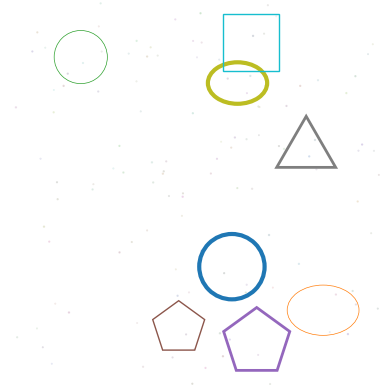[{"shape": "circle", "thickness": 3, "radius": 0.42, "center": [0.602, 0.307]}, {"shape": "oval", "thickness": 0.5, "radius": 0.47, "center": [0.839, 0.194]}, {"shape": "circle", "thickness": 0.5, "radius": 0.35, "center": [0.21, 0.852]}, {"shape": "pentagon", "thickness": 2, "radius": 0.45, "center": [0.667, 0.111]}, {"shape": "pentagon", "thickness": 1, "radius": 0.35, "center": [0.464, 0.148]}, {"shape": "triangle", "thickness": 2, "radius": 0.44, "center": [0.795, 0.609]}, {"shape": "oval", "thickness": 3, "radius": 0.38, "center": [0.617, 0.784]}, {"shape": "square", "thickness": 1, "radius": 0.37, "center": [0.652, 0.89]}]